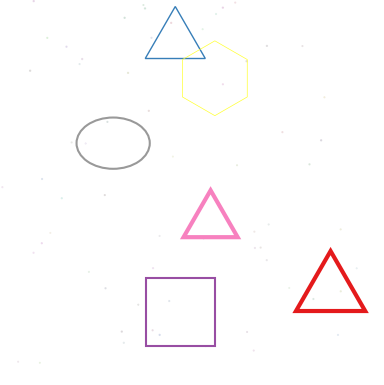[{"shape": "triangle", "thickness": 3, "radius": 0.52, "center": [0.859, 0.244]}, {"shape": "triangle", "thickness": 1, "radius": 0.45, "center": [0.455, 0.893]}, {"shape": "square", "thickness": 1.5, "radius": 0.45, "center": [0.469, 0.19]}, {"shape": "hexagon", "thickness": 0.5, "radius": 0.49, "center": [0.558, 0.797]}, {"shape": "triangle", "thickness": 3, "radius": 0.41, "center": [0.547, 0.425]}, {"shape": "oval", "thickness": 1.5, "radius": 0.48, "center": [0.294, 0.628]}]